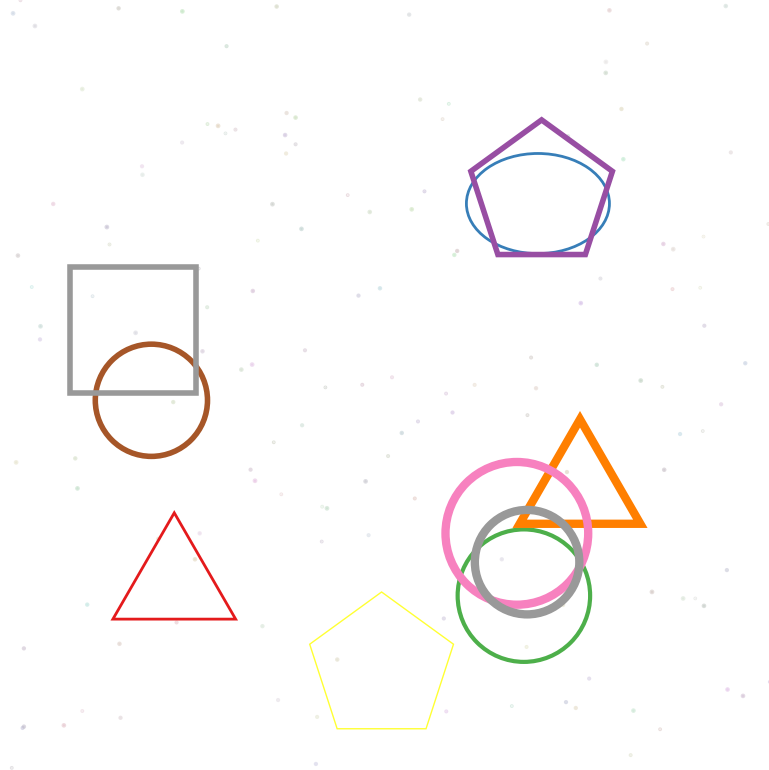[{"shape": "triangle", "thickness": 1, "radius": 0.46, "center": [0.226, 0.242]}, {"shape": "oval", "thickness": 1, "radius": 0.46, "center": [0.699, 0.736]}, {"shape": "circle", "thickness": 1.5, "radius": 0.43, "center": [0.68, 0.226]}, {"shape": "pentagon", "thickness": 2, "radius": 0.48, "center": [0.703, 0.748]}, {"shape": "triangle", "thickness": 3, "radius": 0.45, "center": [0.753, 0.365]}, {"shape": "pentagon", "thickness": 0.5, "radius": 0.49, "center": [0.496, 0.133]}, {"shape": "circle", "thickness": 2, "radius": 0.36, "center": [0.197, 0.48]}, {"shape": "circle", "thickness": 3, "radius": 0.46, "center": [0.671, 0.307]}, {"shape": "square", "thickness": 2, "radius": 0.41, "center": [0.172, 0.571]}, {"shape": "circle", "thickness": 3, "radius": 0.34, "center": [0.685, 0.27]}]